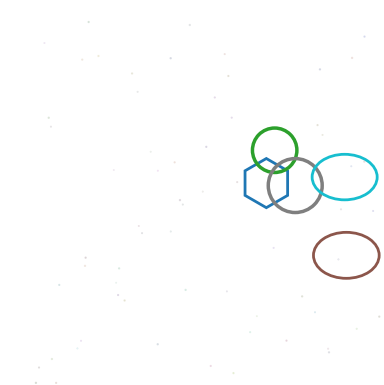[{"shape": "hexagon", "thickness": 2, "radius": 0.32, "center": [0.692, 0.524]}, {"shape": "circle", "thickness": 2.5, "radius": 0.29, "center": [0.713, 0.61]}, {"shape": "oval", "thickness": 2, "radius": 0.43, "center": [0.9, 0.337]}, {"shape": "circle", "thickness": 2.5, "radius": 0.35, "center": [0.767, 0.518]}, {"shape": "oval", "thickness": 2, "radius": 0.42, "center": [0.895, 0.54]}]